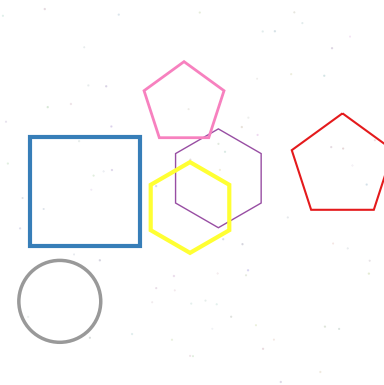[{"shape": "pentagon", "thickness": 1.5, "radius": 0.69, "center": [0.89, 0.567]}, {"shape": "square", "thickness": 3, "radius": 0.71, "center": [0.221, 0.502]}, {"shape": "hexagon", "thickness": 1, "radius": 0.64, "center": [0.567, 0.537]}, {"shape": "hexagon", "thickness": 3, "radius": 0.59, "center": [0.494, 0.461]}, {"shape": "pentagon", "thickness": 2, "radius": 0.55, "center": [0.478, 0.731]}, {"shape": "circle", "thickness": 2.5, "radius": 0.53, "center": [0.155, 0.217]}]